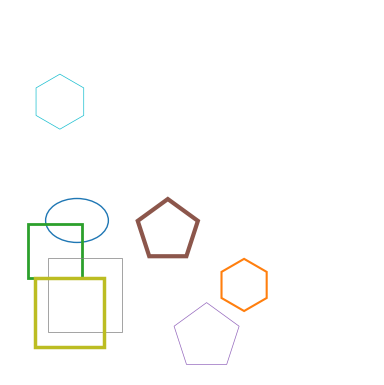[{"shape": "oval", "thickness": 1, "radius": 0.41, "center": [0.2, 0.427]}, {"shape": "hexagon", "thickness": 1.5, "radius": 0.34, "center": [0.634, 0.26]}, {"shape": "square", "thickness": 2, "radius": 0.36, "center": [0.143, 0.348]}, {"shape": "pentagon", "thickness": 0.5, "radius": 0.44, "center": [0.537, 0.125]}, {"shape": "pentagon", "thickness": 3, "radius": 0.41, "center": [0.436, 0.401]}, {"shape": "square", "thickness": 0.5, "radius": 0.48, "center": [0.22, 0.233]}, {"shape": "square", "thickness": 2.5, "radius": 0.45, "center": [0.181, 0.189]}, {"shape": "hexagon", "thickness": 0.5, "radius": 0.36, "center": [0.156, 0.736]}]